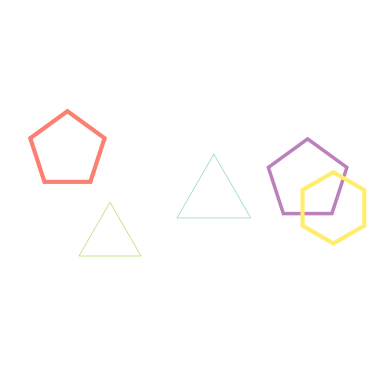[{"shape": "triangle", "thickness": 0.5, "radius": 0.55, "center": [0.555, 0.489]}, {"shape": "pentagon", "thickness": 3, "radius": 0.51, "center": [0.175, 0.61]}, {"shape": "triangle", "thickness": 0.5, "radius": 0.47, "center": [0.286, 0.382]}, {"shape": "pentagon", "thickness": 2.5, "radius": 0.54, "center": [0.799, 0.532]}, {"shape": "hexagon", "thickness": 3, "radius": 0.46, "center": [0.866, 0.46]}]